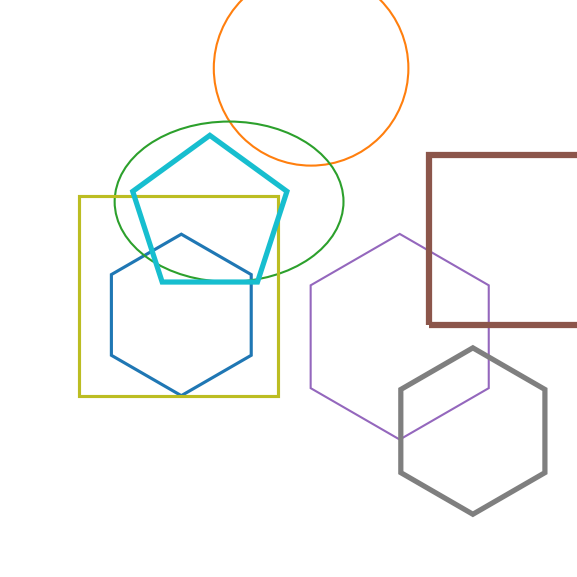[{"shape": "hexagon", "thickness": 1.5, "radius": 0.7, "center": [0.314, 0.454]}, {"shape": "circle", "thickness": 1, "radius": 0.84, "center": [0.539, 0.881]}, {"shape": "oval", "thickness": 1, "radius": 0.99, "center": [0.397, 0.65]}, {"shape": "hexagon", "thickness": 1, "radius": 0.89, "center": [0.692, 0.416]}, {"shape": "square", "thickness": 3, "radius": 0.74, "center": [0.891, 0.584]}, {"shape": "hexagon", "thickness": 2.5, "radius": 0.72, "center": [0.819, 0.253]}, {"shape": "square", "thickness": 1.5, "radius": 0.86, "center": [0.309, 0.486]}, {"shape": "pentagon", "thickness": 2.5, "radius": 0.7, "center": [0.363, 0.624]}]